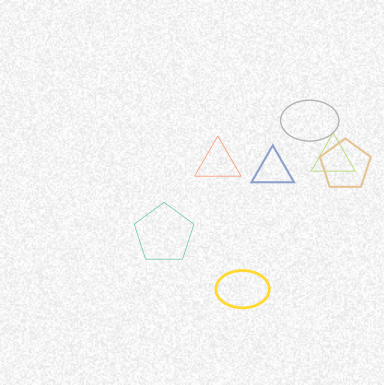[{"shape": "pentagon", "thickness": 0.5, "radius": 0.41, "center": [0.426, 0.393]}, {"shape": "triangle", "thickness": 0.5, "radius": 0.35, "center": [0.566, 0.577]}, {"shape": "triangle", "thickness": 1.5, "radius": 0.32, "center": [0.708, 0.559]}, {"shape": "triangle", "thickness": 0.5, "radius": 0.33, "center": [0.865, 0.589]}, {"shape": "oval", "thickness": 2, "radius": 0.35, "center": [0.63, 0.249]}, {"shape": "pentagon", "thickness": 1.5, "radius": 0.35, "center": [0.897, 0.571]}, {"shape": "oval", "thickness": 1, "radius": 0.38, "center": [0.804, 0.687]}]